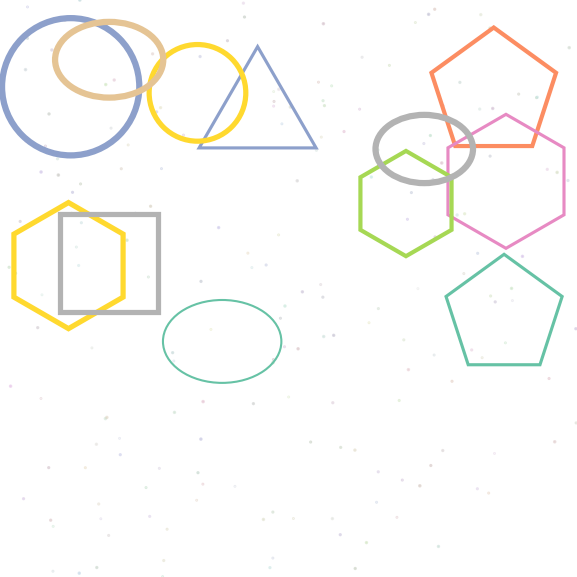[{"shape": "oval", "thickness": 1, "radius": 0.51, "center": [0.385, 0.408]}, {"shape": "pentagon", "thickness": 1.5, "radius": 0.53, "center": [0.873, 0.453]}, {"shape": "pentagon", "thickness": 2, "radius": 0.57, "center": [0.855, 0.838]}, {"shape": "triangle", "thickness": 1.5, "radius": 0.58, "center": [0.446, 0.801]}, {"shape": "circle", "thickness": 3, "radius": 0.59, "center": [0.122, 0.849]}, {"shape": "hexagon", "thickness": 1.5, "radius": 0.58, "center": [0.876, 0.685]}, {"shape": "hexagon", "thickness": 2, "radius": 0.46, "center": [0.703, 0.647]}, {"shape": "hexagon", "thickness": 2.5, "radius": 0.55, "center": [0.119, 0.539]}, {"shape": "circle", "thickness": 2.5, "radius": 0.42, "center": [0.342, 0.838]}, {"shape": "oval", "thickness": 3, "radius": 0.47, "center": [0.189, 0.896]}, {"shape": "oval", "thickness": 3, "radius": 0.42, "center": [0.735, 0.741]}, {"shape": "square", "thickness": 2.5, "radius": 0.42, "center": [0.188, 0.544]}]